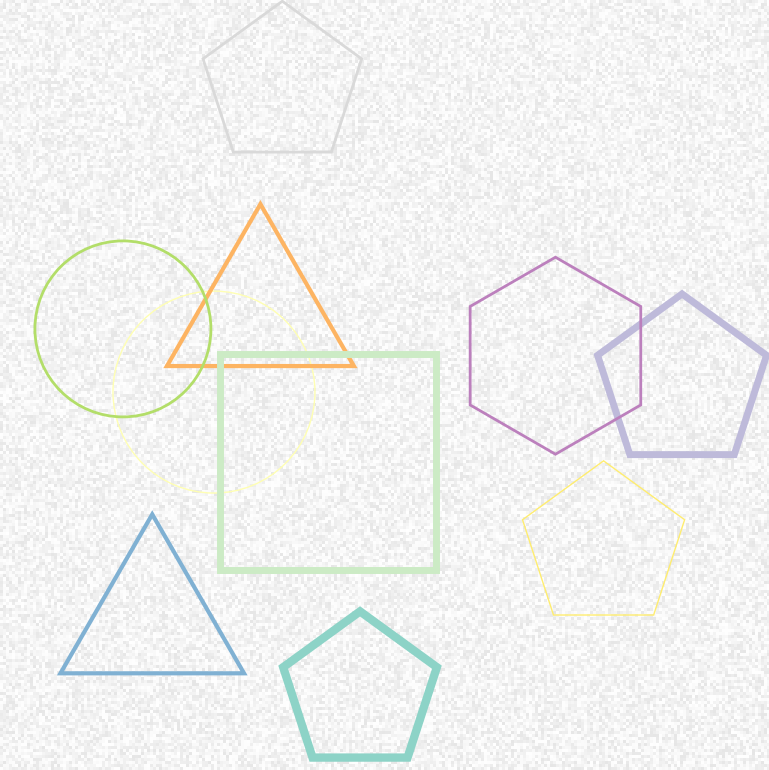[{"shape": "pentagon", "thickness": 3, "radius": 0.52, "center": [0.468, 0.101]}, {"shape": "circle", "thickness": 0.5, "radius": 0.66, "center": [0.278, 0.491]}, {"shape": "pentagon", "thickness": 2.5, "radius": 0.58, "center": [0.886, 0.503]}, {"shape": "triangle", "thickness": 1.5, "radius": 0.69, "center": [0.198, 0.194]}, {"shape": "triangle", "thickness": 1.5, "radius": 0.7, "center": [0.338, 0.595]}, {"shape": "circle", "thickness": 1, "radius": 0.57, "center": [0.16, 0.573]}, {"shape": "pentagon", "thickness": 1, "radius": 0.54, "center": [0.367, 0.89]}, {"shape": "hexagon", "thickness": 1, "radius": 0.64, "center": [0.721, 0.538]}, {"shape": "square", "thickness": 2.5, "radius": 0.7, "center": [0.426, 0.4]}, {"shape": "pentagon", "thickness": 0.5, "radius": 0.55, "center": [0.784, 0.291]}]